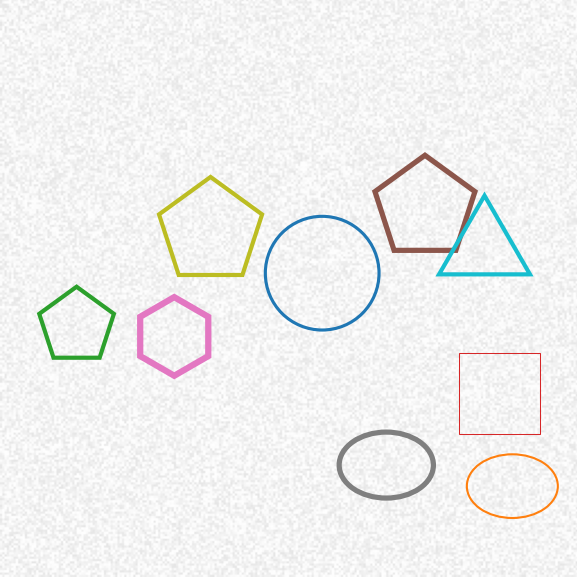[{"shape": "circle", "thickness": 1.5, "radius": 0.49, "center": [0.558, 0.526]}, {"shape": "oval", "thickness": 1, "radius": 0.39, "center": [0.887, 0.157]}, {"shape": "pentagon", "thickness": 2, "radius": 0.34, "center": [0.133, 0.435]}, {"shape": "square", "thickness": 0.5, "radius": 0.35, "center": [0.865, 0.318]}, {"shape": "pentagon", "thickness": 2.5, "radius": 0.45, "center": [0.736, 0.639]}, {"shape": "hexagon", "thickness": 3, "radius": 0.34, "center": [0.302, 0.417]}, {"shape": "oval", "thickness": 2.5, "radius": 0.41, "center": [0.669, 0.194]}, {"shape": "pentagon", "thickness": 2, "radius": 0.47, "center": [0.365, 0.599]}, {"shape": "triangle", "thickness": 2, "radius": 0.45, "center": [0.839, 0.569]}]